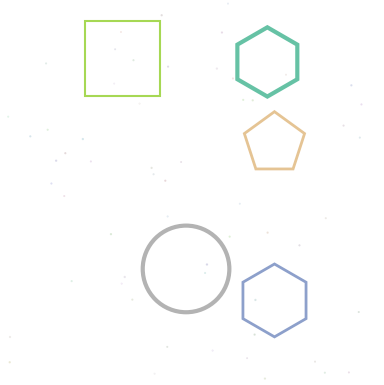[{"shape": "hexagon", "thickness": 3, "radius": 0.45, "center": [0.694, 0.839]}, {"shape": "hexagon", "thickness": 2, "radius": 0.47, "center": [0.713, 0.22]}, {"shape": "square", "thickness": 1.5, "radius": 0.49, "center": [0.318, 0.848]}, {"shape": "pentagon", "thickness": 2, "radius": 0.41, "center": [0.713, 0.628]}, {"shape": "circle", "thickness": 3, "radius": 0.56, "center": [0.483, 0.301]}]